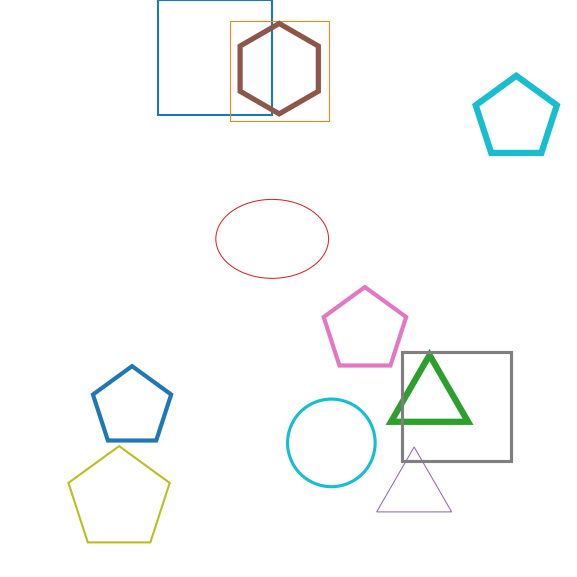[{"shape": "square", "thickness": 1, "radius": 0.5, "center": [0.372, 0.899]}, {"shape": "pentagon", "thickness": 2, "radius": 0.36, "center": [0.229, 0.294]}, {"shape": "square", "thickness": 0.5, "radius": 0.43, "center": [0.484, 0.876]}, {"shape": "triangle", "thickness": 3, "radius": 0.39, "center": [0.744, 0.307]}, {"shape": "oval", "thickness": 0.5, "radius": 0.49, "center": [0.471, 0.586]}, {"shape": "triangle", "thickness": 0.5, "radius": 0.37, "center": [0.717, 0.15]}, {"shape": "hexagon", "thickness": 2.5, "radius": 0.39, "center": [0.483, 0.88]}, {"shape": "pentagon", "thickness": 2, "radius": 0.38, "center": [0.632, 0.427]}, {"shape": "square", "thickness": 1.5, "radius": 0.47, "center": [0.791, 0.295]}, {"shape": "pentagon", "thickness": 1, "radius": 0.46, "center": [0.206, 0.134]}, {"shape": "pentagon", "thickness": 3, "radius": 0.37, "center": [0.894, 0.794]}, {"shape": "circle", "thickness": 1.5, "radius": 0.38, "center": [0.574, 0.232]}]